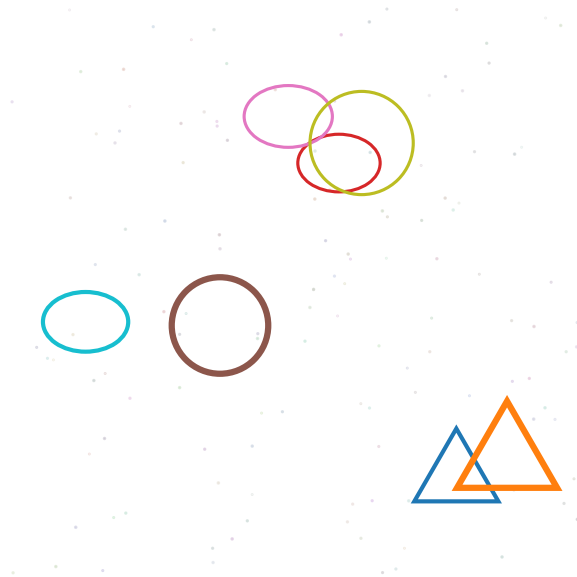[{"shape": "triangle", "thickness": 2, "radius": 0.42, "center": [0.79, 0.173]}, {"shape": "triangle", "thickness": 3, "radius": 0.5, "center": [0.878, 0.204]}, {"shape": "oval", "thickness": 1.5, "radius": 0.36, "center": [0.587, 0.717]}, {"shape": "circle", "thickness": 3, "radius": 0.42, "center": [0.381, 0.436]}, {"shape": "oval", "thickness": 1.5, "radius": 0.38, "center": [0.499, 0.797]}, {"shape": "circle", "thickness": 1.5, "radius": 0.45, "center": [0.626, 0.751]}, {"shape": "oval", "thickness": 2, "radius": 0.37, "center": [0.148, 0.442]}]